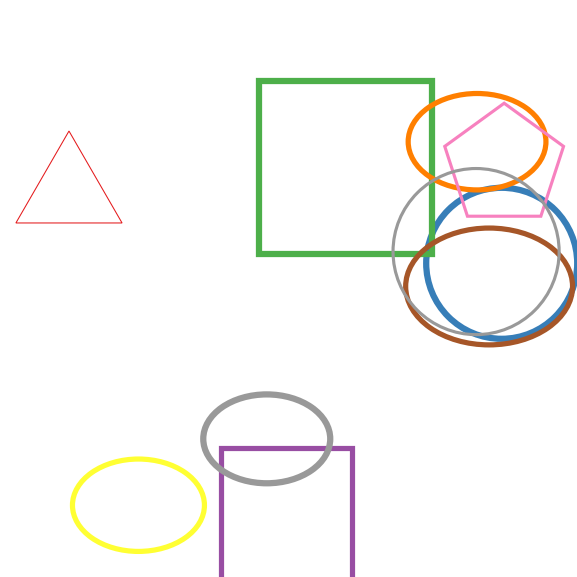[{"shape": "triangle", "thickness": 0.5, "radius": 0.53, "center": [0.119, 0.666]}, {"shape": "circle", "thickness": 3, "radius": 0.65, "center": [0.869, 0.543]}, {"shape": "square", "thickness": 3, "radius": 0.75, "center": [0.598, 0.709]}, {"shape": "square", "thickness": 2.5, "radius": 0.57, "center": [0.496, 0.11]}, {"shape": "oval", "thickness": 2.5, "radius": 0.6, "center": [0.826, 0.754]}, {"shape": "oval", "thickness": 2.5, "radius": 0.57, "center": [0.24, 0.124]}, {"shape": "oval", "thickness": 2.5, "radius": 0.72, "center": [0.847, 0.503]}, {"shape": "pentagon", "thickness": 1.5, "radius": 0.54, "center": [0.873, 0.712]}, {"shape": "circle", "thickness": 1.5, "radius": 0.72, "center": [0.824, 0.564]}, {"shape": "oval", "thickness": 3, "radius": 0.55, "center": [0.462, 0.239]}]